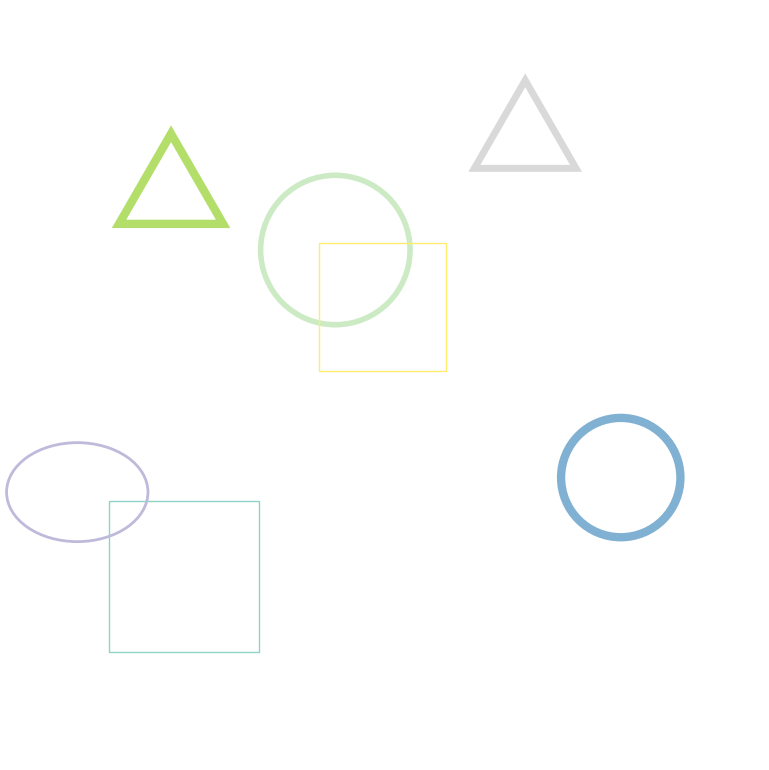[{"shape": "square", "thickness": 0.5, "radius": 0.49, "center": [0.239, 0.251]}, {"shape": "oval", "thickness": 1, "radius": 0.46, "center": [0.1, 0.361]}, {"shape": "circle", "thickness": 3, "radius": 0.39, "center": [0.806, 0.38]}, {"shape": "triangle", "thickness": 3, "radius": 0.39, "center": [0.222, 0.748]}, {"shape": "triangle", "thickness": 2.5, "radius": 0.38, "center": [0.682, 0.819]}, {"shape": "circle", "thickness": 2, "radius": 0.49, "center": [0.435, 0.675]}, {"shape": "square", "thickness": 0.5, "radius": 0.41, "center": [0.497, 0.601]}]